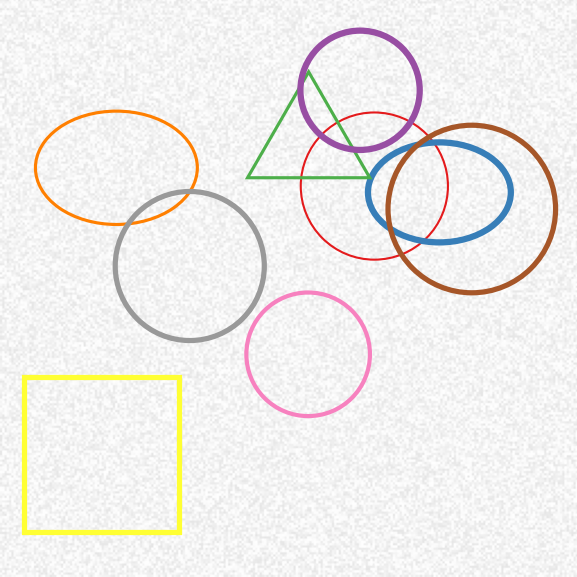[{"shape": "circle", "thickness": 1, "radius": 0.64, "center": [0.648, 0.677]}, {"shape": "oval", "thickness": 3, "radius": 0.62, "center": [0.761, 0.666]}, {"shape": "triangle", "thickness": 1.5, "radius": 0.61, "center": [0.534, 0.752]}, {"shape": "circle", "thickness": 3, "radius": 0.52, "center": [0.623, 0.843]}, {"shape": "oval", "thickness": 1.5, "radius": 0.7, "center": [0.202, 0.709]}, {"shape": "square", "thickness": 2.5, "radius": 0.67, "center": [0.176, 0.212]}, {"shape": "circle", "thickness": 2.5, "radius": 0.73, "center": [0.817, 0.637]}, {"shape": "circle", "thickness": 2, "radius": 0.54, "center": [0.534, 0.386]}, {"shape": "circle", "thickness": 2.5, "radius": 0.65, "center": [0.329, 0.539]}]